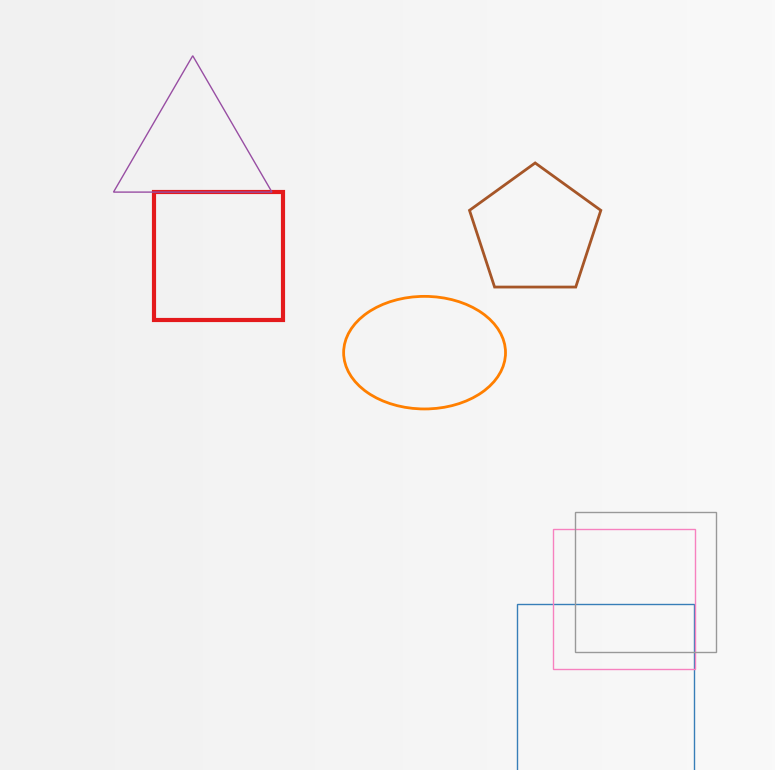[{"shape": "square", "thickness": 1.5, "radius": 0.41, "center": [0.282, 0.668]}, {"shape": "square", "thickness": 0.5, "radius": 0.57, "center": [0.781, 0.101]}, {"shape": "triangle", "thickness": 0.5, "radius": 0.59, "center": [0.249, 0.81]}, {"shape": "oval", "thickness": 1, "radius": 0.52, "center": [0.548, 0.542]}, {"shape": "pentagon", "thickness": 1, "radius": 0.45, "center": [0.691, 0.699]}, {"shape": "square", "thickness": 0.5, "radius": 0.46, "center": [0.805, 0.222]}, {"shape": "square", "thickness": 0.5, "radius": 0.45, "center": [0.833, 0.244]}]